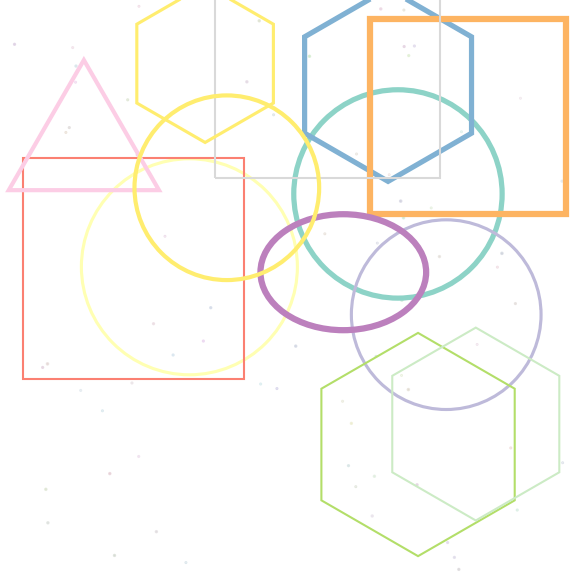[{"shape": "circle", "thickness": 2.5, "radius": 0.9, "center": [0.689, 0.663]}, {"shape": "circle", "thickness": 1.5, "radius": 0.94, "center": [0.328, 0.537]}, {"shape": "circle", "thickness": 1.5, "radius": 0.82, "center": [0.773, 0.454]}, {"shape": "square", "thickness": 1, "radius": 0.96, "center": [0.232, 0.534]}, {"shape": "hexagon", "thickness": 2.5, "radius": 0.83, "center": [0.672, 0.852]}, {"shape": "square", "thickness": 3, "radius": 0.85, "center": [0.81, 0.797]}, {"shape": "hexagon", "thickness": 1, "radius": 0.97, "center": [0.724, 0.229]}, {"shape": "triangle", "thickness": 2, "radius": 0.75, "center": [0.145, 0.745]}, {"shape": "square", "thickness": 1, "radius": 0.97, "center": [0.567, 0.885]}, {"shape": "oval", "thickness": 3, "radius": 0.72, "center": [0.594, 0.528]}, {"shape": "hexagon", "thickness": 1, "radius": 0.83, "center": [0.824, 0.265]}, {"shape": "hexagon", "thickness": 1.5, "radius": 0.68, "center": [0.355, 0.889]}, {"shape": "circle", "thickness": 2, "radius": 0.8, "center": [0.393, 0.674]}]